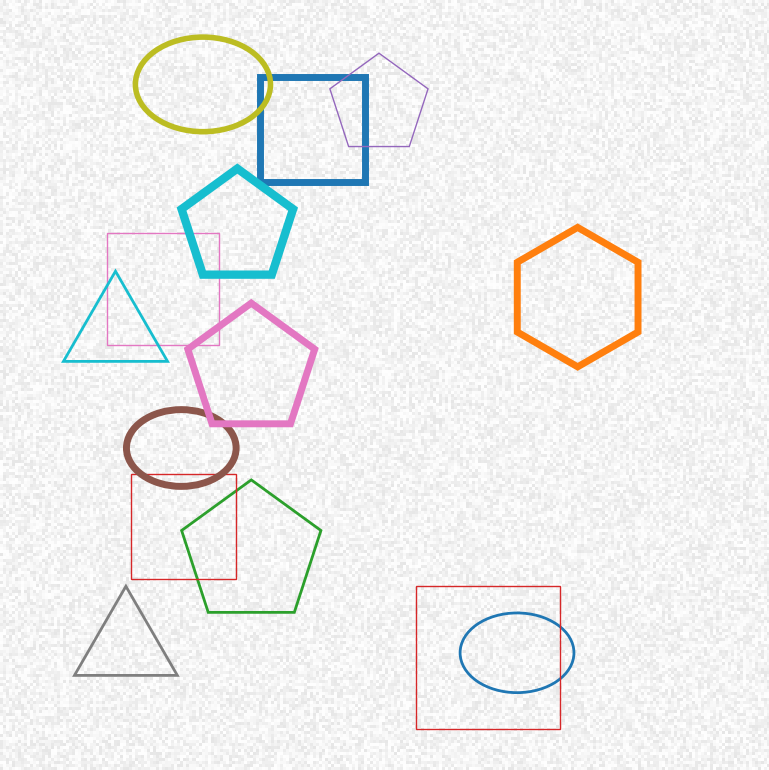[{"shape": "oval", "thickness": 1, "radius": 0.37, "center": [0.671, 0.152]}, {"shape": "square", "thickness": 2.5, "radius": 0.34, "center": [0.406, 0.832]}, {"shape": "hexagon", "thickness": 2.5, "radius": 0.45, "center": [0.75, 0.614]}, {"shape": "pentagon", "thickness": 1, "radius": 0.48, "center": [0.326, 0.282]}, {"shape": "square", "thickness": 0.5, "radius": 0.34, "center": [0.238, 0.316]}, {"shape": "square", "thickness": 0.5, "radius": 0.47, "center": [0.634, 0.146]}, {"shape": "pentagon", "thickness": 0.5, "radius": 0.34, "center": [0.492, 0.864]}, {"shape": "oval", "thickness": 2.5, "radius": 0.36, "center": [0.235, 0.418]}, {"shape": "square", "thickness": 0.5, "radius": 0.36, "center": [0.212, 0.625]}, {"shape": "pentagon", "thickness": 2.5, "radius": 0.43, "center": [0.326, 0.52]}, {"shape": "triangle", "thickness": 1, "radius": 0.39, "center": [0.164, 0.161]}, {"shape": "oval", "thickness": 2, "radius": 0.44, "center": [0.264, 0.89]}, {"shape": "pentagon", "thickness": 3, "radius": 0.38, "center": [0.308, 0.705]}, {"shape": "triangle", "thickness": 1, "radius": 0.39, "center": [0.15, 0.57]}]